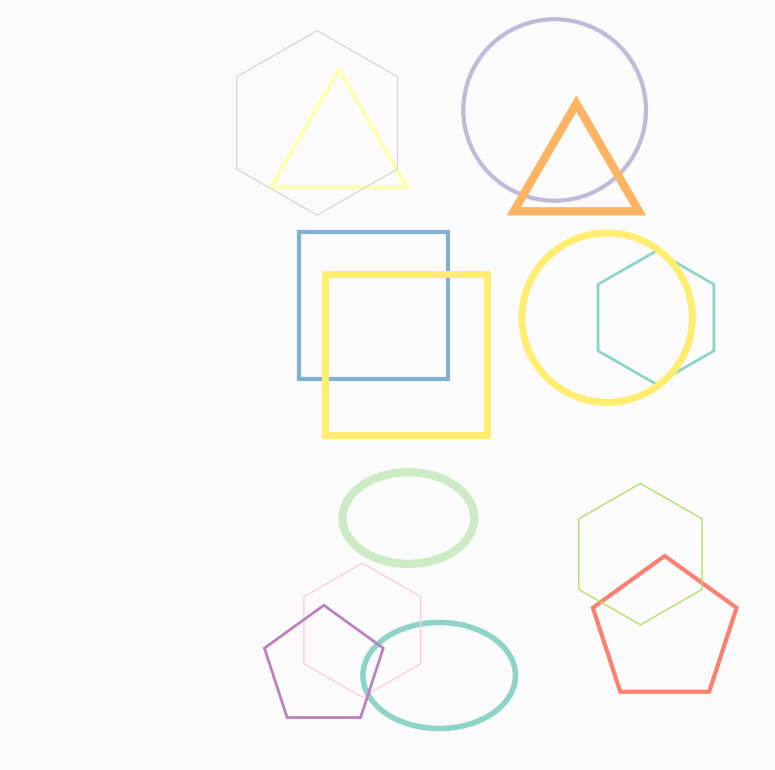[{"shape": "hexagon", "thickness": 1, "radius": 0.43, "center": [0.846, 0.588]}, {"shape": "oval", "thickness": 2, "radius": 0.49, "center": [0.567, 0.123]}, {"shape": "triangle", "thickness": 1.5, "radius": 0.51, "center": [0.437, 0.807]}, {"shape": "circle", "thickness": 1.5, "radius": 0.59, "center": [0.716, 0.857]}, {"shape": "pentagon", "thickness": 1.5, "radius": 0.49, "center": [0.858, 0.181]}, {"shape": "square", "thickness": 1.5, "radius": 0.48, "center": [0.482, 0.603]}, {"shape": "triangle", "thickness": 3, "radius": 0.47, "center": [0.744, 0.772]}, {"shape": "hexagon", "thickness": 0.5, "radius": 0.46, "center": [0.826, 0.28]}, {"shape": "hexagon", "thickness": 0.5, "radius": 0.44, "center": [0.467, 0.182]}, {"shape": "hexagon", "thickness": 0.5, "radius": 0.6, "center": [0.409, 0.84]}, {"shape": "pentagon", "thickness": 1, "radius": 0.4, "center": [0.418, 0.133]}, {"shape": "oval", "thickness": 3, "radius": 0.43, "center": [0.527, 0.327]}, {"shape": "circle", "thickness": 2.5, "radius": 0.55, "center": [0.783, 0.587]}, {"shape": "square", "thickness": 2.5, "radius": 0.52, "center": [0.524, 0.539]}]